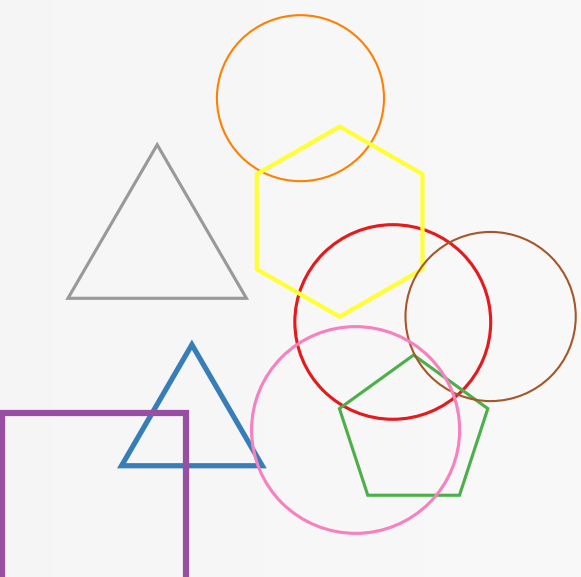[{"shape": "circle", "thickness": 1.5, "radius": 0.84, "center": [0.676, 0.442]}, {"shape": "triangle", "thickness": 2.5, "radius": 0.7, "center": [0.33, 0.263]}, {"shape": "pentagon", "thickness": 1.5, "radius": 0.67, "center": [0.712, 0.25]}, {"shape": "square", "thickness": 3, "radius": 0.79, "center": [0.162, 0.126]}, {"shape": "circle", "thickness": 1, "radius": 0.72, "center": [0.517, 0.829]}, {"shape": "hexagon", "thickness": 2, "radius": 0.82, "center": [0.584, 0.615]}, {"shape": "circle", "thickness": 1, "radius": 0.73, "center": [0.844, 0.451]}, {"shape": "circle", "thickness": 1.5, "radius": 0.89, "center": [0.612, 0.255]}, {"shape": "triangle", "thickness": 1.5, "radius": 0.89, "center": [0.27, 0.571]}]